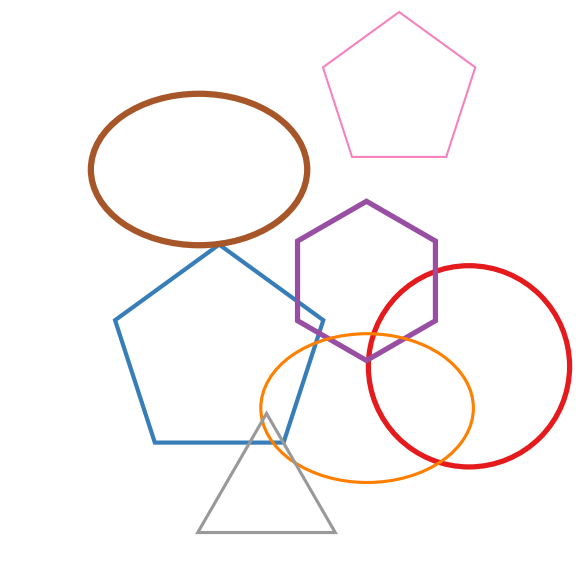[{"shape": "circle", "thickness": 2.5, "radius": 0.87, "center": [0.812, 0.365]}, {"shape": "pentagon", "thickness": 2, "radius": 0.95, "center": [0.38, 0.386]}, {"shape": "hexagon", "thickness": 2.5, "radius": 0.69, "center": [0.635, 0.513]}, {"shape": "oval", "thickness": 1.5, "radius": 0.92, "center": [0.636, 0.292]}, {"shape": "oval", "thickness": 3, "radius": 0.94, "center": [0.345, 0.706]}, {"shape": "pentagon", "thickness": 1, "radius": 0.69, "center": [0.691, 0.84]}, {"shape": "triangle", "thickness": 1.5, "radius": 0.69, "center": [0.462, 0.146]}]